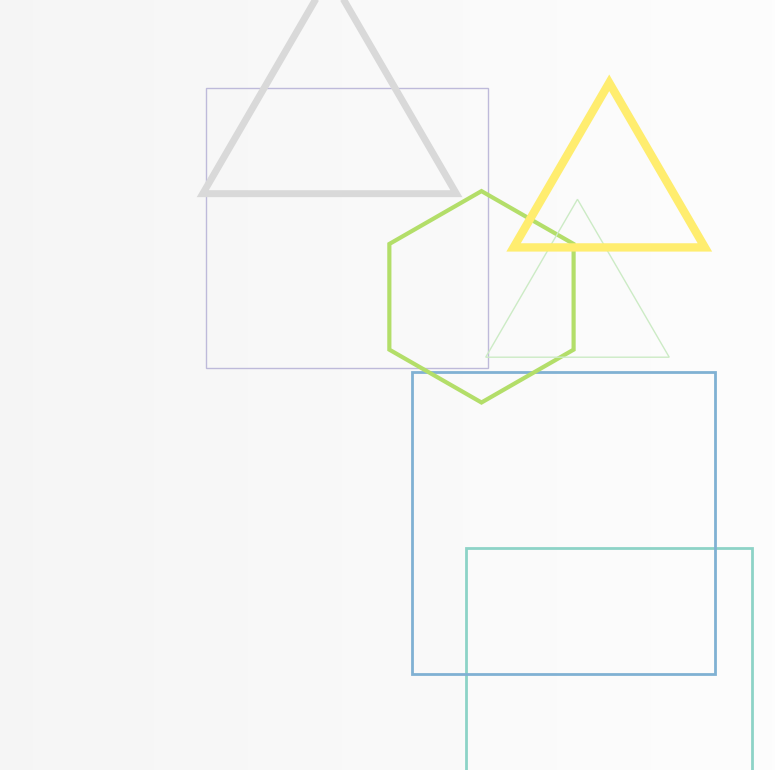[{"shape": "square", "thickness": 1, "radius": 0.92, "center": [0.786, 0.104]}, {"shape": "square", "thickness": 0.5, "radius": 0.91, "center": [0.447, 0.704]}, {"shape": "square", "thickness": 1, "radius": 0.98, "center": [0.727, 0.321]}, {"shape": "hexagon", "thickness": 1.5, "radius": 0.69, "center": [0.621, 0.615]}, {"shape": "triangle", "thickness": 2.5, "radius": 0.94, "center": [0.425, 0.843]}, {"shape": "triangle", "thickness": 0.5, "radius": 0.68, "center": [0.745, 0.604]}, {"shape": "triangle", "thickness": 3, "radius": 0.71, "center": [0.786, 0.75]}]